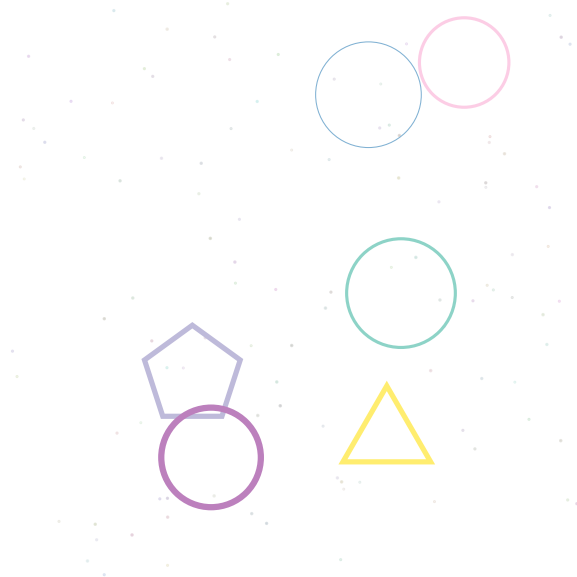[{"shape": "circle", "thickness": 1.5, "radius": 0.47, "center": [0.694, 0.492]}, {"shape": "pentagon", "thickness": 2.5, "radius": 0.44, "center": [0.333, 0.349]}, {"shape": "circle", "thickness": 0.5, "radius": 0.46, "center": [0.638, 0.835]}, {"shape": "circle", "thickness": 1.5, "radius": 0.39, "center": [0.804, 0.891]}, {"shape": "circle", "thickness": 3, "radius": 0.43, "center": [0.365, 0.207]}, {"shape": "triangle", "thickness": 2.5, "radius": 0.44, "center": [0.67, 0.243]}]